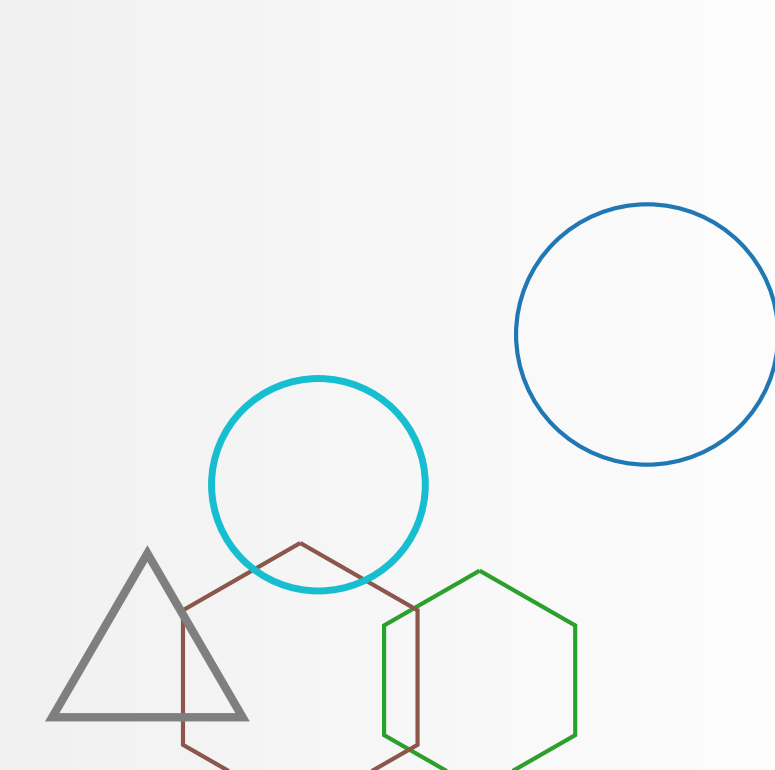[{"shape": "circle", "thickness": 1.5, "radius": 0.85, "center": [0.835, 0.566]}, {"shape": "hexagon", "thickness": 1.5, "radius": 0.71, "center": [0.619, 0.117]}, {"shape": "hexagon", "thickness": 1.5, "radius": 0.87, "center": [0.387, 0.12]}, {"shape": "triangle", "thickness": 3, "radius": 0.71, "center": [0.19, 0.139]}, {"shape": "circle", "thickness": 2.5, "radius": 0.69, "center": [0.411, 0.37]}]